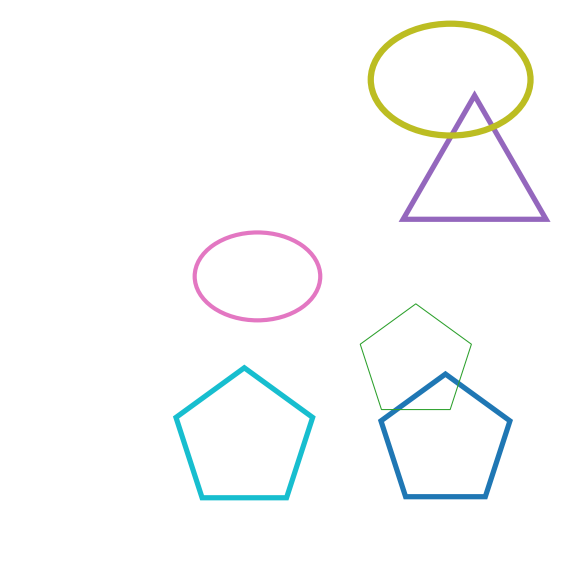[{"shape": "pentagon", "thickness": 2.5, "radius": 0.59, "center": [0.771, 0.234]}, {"shape": "pentagon", "thickness": 0.5, "radius": 0.51, "center": [0.72, 0.372]}, {"shape": "triangle", "thickness": 2.5, "radius": 0.71, "center": [0.822, 0.691]}, {"shape": "oval", "thickness": 2, "radius": 0.54, "center": [0.446, 0.521]}, {"shape": "oval", "thickness": 3, "radius": 0.69, "center": [0.78, 0.861]}, {"shape": "pentagon", "thickness": 2.5, "radius": 0.62, "center": [0.423, 0.238]}]